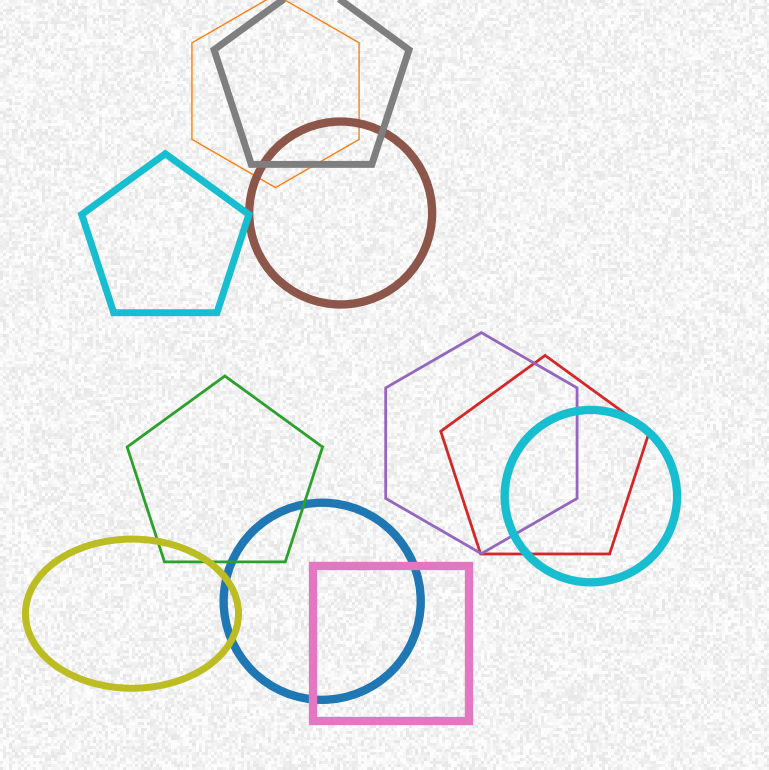[{"shape": "circle", "thickness": 3, "radius": 0.64, "center": [0.418, 0.219]}, {"shape": "hexagon", "thickness": 0.5, "radius": 0.63, "center": [0.358, 0.882]}, {"shape": "pentagon", "thickness": 1, "radius": 0.67, "center": [0.292, 0.378]}, {"shape": "pentagon", "thickness": 1, "radius": 0.71, "center": [0.708, 0.396]}, {"shape": "hexagon", "thickness": 1, "radius": 0.72, "center": [0.625, 0.424]}, {"shape": "circle", "thickness": 3, "radius": 0.59, "center": [0.442, 0.723]}, {"shape": "square", "thickness": 3, "radius": 0.51, "center": [0.508, 0.164]}, {"shape": "pentagon", "thickness": 2.5, "radius": 0.67, "center": [0.405, 0.894]}, {"shape": "oval", "thickness": 2.5, "radius": 0.69, "center": [0.171, 0.203]}, {"shape": "circle", "thickness": 3, "radius": 0.56, "center": [0.767, 0.356]}, {"shape": "pentagon", "thickness": 2.5, "radius": 0.57, "center": [0.215, 0.686]}]